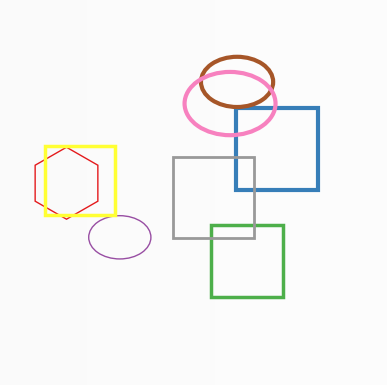[{"shape": "hexagon", "thickness": 1, "radius": 0.47, "center": [0.172, 0.524]}, {"shape": "square", "thickness": 3, "radius": 0.53, "center": [0.716, 0.614]}, {"shape": "square", "thickness": 2.5, "radius": 0.47, "center": [0.637, 0.323]}, {"shape": "oval", "thickness": 1, "radius": 0.4, "center": [0.309, 0.384]}, {"shape": "square", "thickness": 2.5, "radius": 0.45, "center": [0.206, 0.531]}, {"shape": "oval", "thickness": 3, "radius": 0.47, "center": [0.612, 0.787]}, {"shape": "oval", "thickness": 3, "radius": 0.59, "center": [0.594, 0.731]}, {"shape": "square", "thickness": 2, "radius": 0.52, "center": [0.551, 0.486]}]